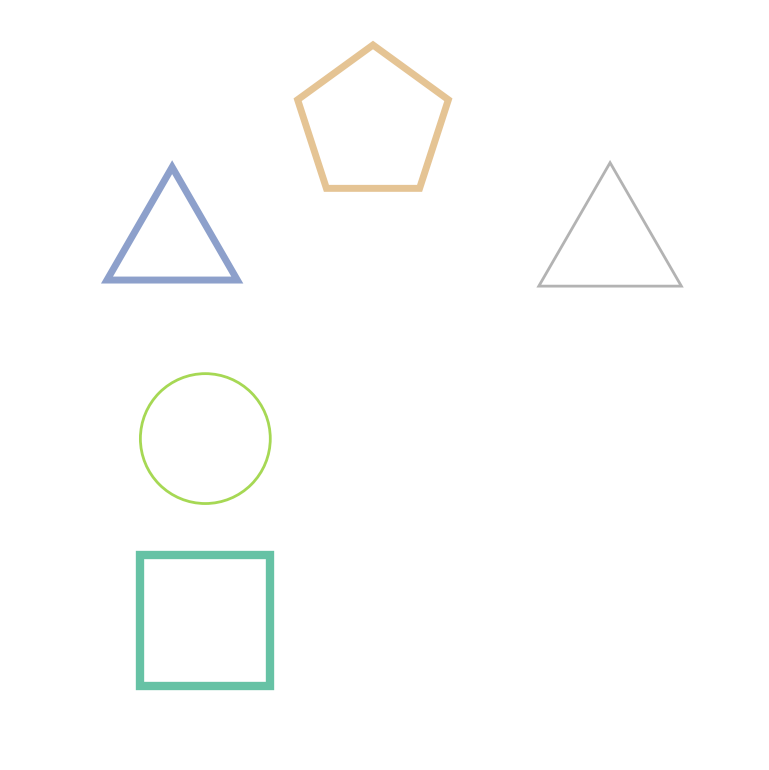[{"shape": "square", "thickness": 3, "radius": 0.42, "center": [0.266, 0.194]}, {"shape": "triangle", "thickness": 2.5, "radius": 0.49, "center": [0.224, 0.685]}, {"shape": "circle", "thickness": 1, "radius": 0.42, "center": [0.267, 0.43]}, {"shape": "pentagon", "thickness": 2.5, "radius": 0.51, "center": [0.484, 0.839]}, {"shape": "triangle", "thickness": 1, "radius": 0.53, "center": [0.792, 0.682]}]